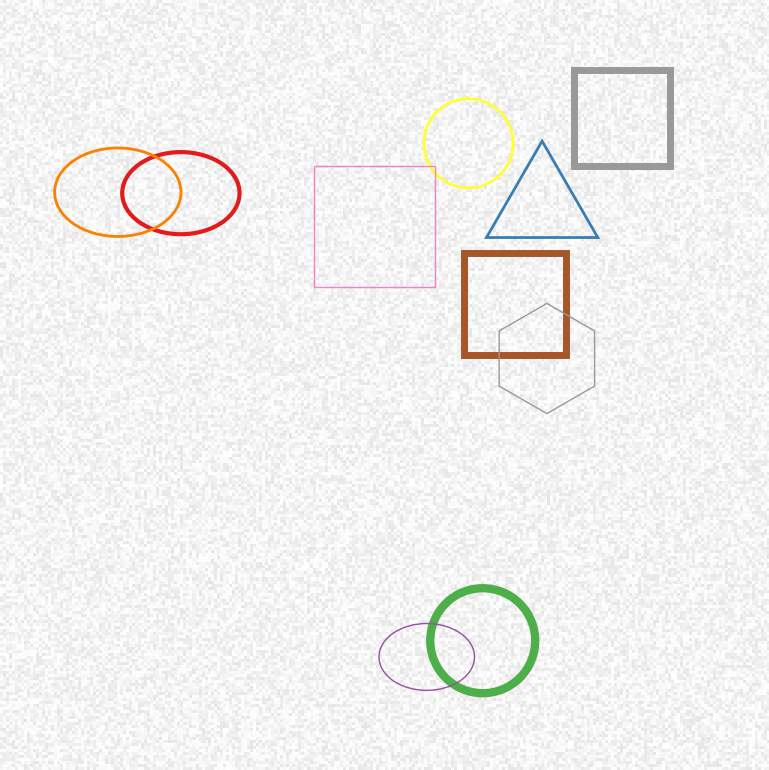[{"shape": "oval", "thickness": 1.5, "radius": 0.38, "center": [0.235, 0.749]}, {"shape": "triangle", "thickness": 1, "radius": 0.42, "center": [0.704, 0.733]}, {"shape": "circle", "thickness": 3, "radius": 0.34, "center": [0.627, 0.168]}, {"shape": "oval", "thickness": 0.5, "radius": 0.31, "center": [0.554, 0.147]}, {"shape": "oval", "thickness": 1, "radius": 0.41, "center": [0.153, 0.75]}, {"shape": "circle", "thickness": 1, "radius": 0.29, "center": [0.608, 0.814]}, {"shape": "square", "thickness": 2.5, "radius": 0.33, "center": [0.668, 0.605]}, {"shape": "square", "thickness": 0.5, "radius": 0.39, "center": [0.486, 0.706]}, {"shape": "square", "thickness": 2.5, "radius": 0.31, "center": [0.807, 0.847]}, {"shape": "hexagon", "thickness": 0.5, "radius": 0.36, "center": [0.71, 0.534]}]